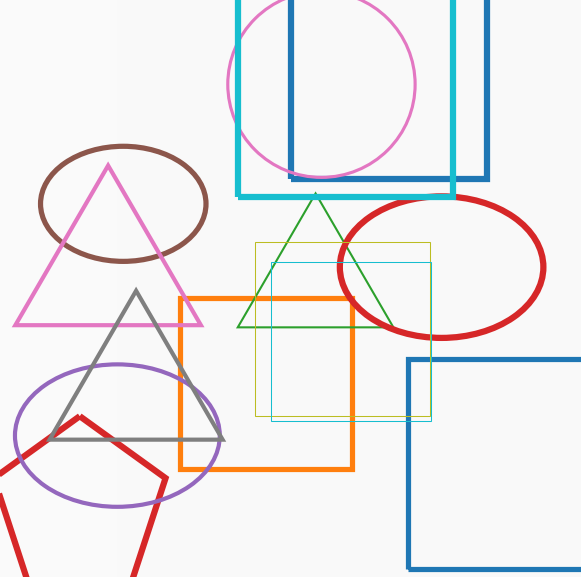[{"shape": "square", "thickness": 2.5, "radius": 0.91, "center": [0.883, 0.196]}, {"shape": "square", "thickness": 3, "radius": 0.84, "center": [0.669, 0.857]}, {"shape": "square", "thickness": 2.5, "radius": 0.74, "center": [0.457, 0.336]}, {"shape": "triangle", "thickness": 1, "radius": 0.77, "center": [0.543, 0.51]}, {"shape": "oval", "thickness": 3, "radius": 0.88, "center": [0.76, 0.537]}, {"shape": "pentagon", "thickness": 3, "radius": 0.78, "center": [0.137, 0.123]}, {"shape": "oval", "thickness": 2, "radius": 0.88, "center": [0.202, 0.245]}, {"shape": "oval", "thickness": 2.5, "radius": 0.71, "center": [0.212, 0.646]}, {"shape": "circle", "thickness": 1.5, "radius": 0.81, "center": [0.553, 0.853]}, {"shape": "triangle", "thickness": 2, "radius": 0.92, "center": [0.186, 0.528]}, {"shape": "triangle", "thickness": 2, "radius": 0.86, "center": [0.234, 0.324]}, {"shape": "square", "thickness": 0.5, "radius": 0.75, "center": [0.589, 0.429]}, {"shape": "square", "thickness": 0.5, "radius": 0.69, "center": [0.604, 0.408]}, {"shape": "square", "thickness": 3, "radius": 0.93, "center": [0.594, 0.844]}]